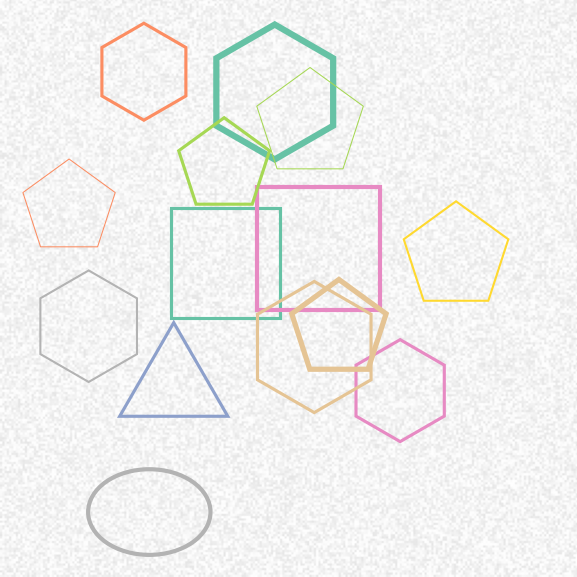[{"shape": "hexagon", "thickness": 3, "radius": 0.58, "center": [0.476, 0.84]}, {"shape": "square", "thickness": 1.5, "radius": 0.48, "center": [0.391, 0.544]}, {"shape": "hexagon", "thickness": 1.5, "radius": 0.42, "center": [0.249, 0.875]}, {"shape": "pentagon", "thickness": 0.5, "radius": 0.42, "center": [0.12, 0.64]}, {"shape": "triangle", "thickness": 1.5, "radius": 0.54, "center": [0.301, 0.332]}, {"shape": "square", "thickness": 2, "radius": 0.53, "center": [0.552, 0.568]}, {"shape": "hexagon", "thickness": 1.5, "radius": 0.44, "center": [0.693, 0.323]}, {"shape": "pentagon", "thickness": 0.5, "radius": 0.49, "center": [0.537, 0.785]}, {"shape": "pentagon", "thickness": 1.5, "radius": 0.41, "center": [0.388, 0.713]}, {"shape": "pentagon", "thickness": 1, "radius": 0.48, "center": [0.79, 0.555]}, {"shape": "pentagon", "thickness": 2.5, "radius": 0.43, "center": [0.587, 0.429]}, {"shape": "hexagon", "thickness": 1.5, "radius": 0.57, "center": [0.544, 0.398]}, {"shape": "oval", "thickness": 2, "radius": 0.53, "center": [0.259, 0.112]}, {"shape": "hexagon", "thickness": 1, "radius": 0.48, "center": [0.154, 0.434]}]